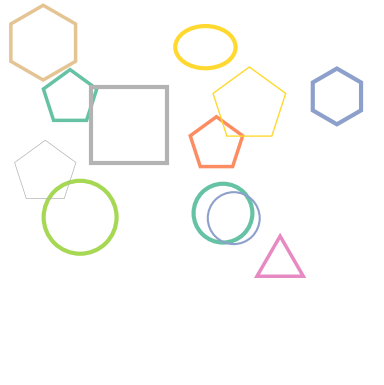[{"shape": "pentagon", "thickness": 2.5, "radius": 0.36, "center": [0.182, 0.746]}, {"shape": "circle", "thickness": 3, "radius": 0.38, "center": [0.579, 0.446]}, {"shape": "pentagon", "thickness": 2.5, "radius": 0.36, "center": [0.562, 0.625]}, {"shape": "circle", "thickness": 1.5, "radius": 0.34, "center": [0.607, 0.433]}, {"shape": "hexagon", "thickness": 3, "radius": 0.36, "center": [0.875, 0.75]}, {"shape": "triangle", "thickness": 2.5, "radius": 0.35, "center": [0.728, 0.317]}, {"shape": "circle", "thickness": 3, "radius": 0.47, "center": [0.208, 0.436]}, {"shape": "oval", "thickness": 3, "radius": 0.39, "center": [0.534, 0.878]}, {"shape": "pentagon", "thickness": 1, "radius": 0.5, "center": [0.648, 0.727]}, {"shape": "hexagon", "thickness": 2.5, "radius": 0.49, "center": [0.112, 0.889]}, {"shape": "square", "thickness": 3, "radius": 0.49, "center": [0.336, 0.675]}, {"shape": "pentagon", "thickness": 0.5, "radius": 0.42, "center": [0.118, 0.552]}]